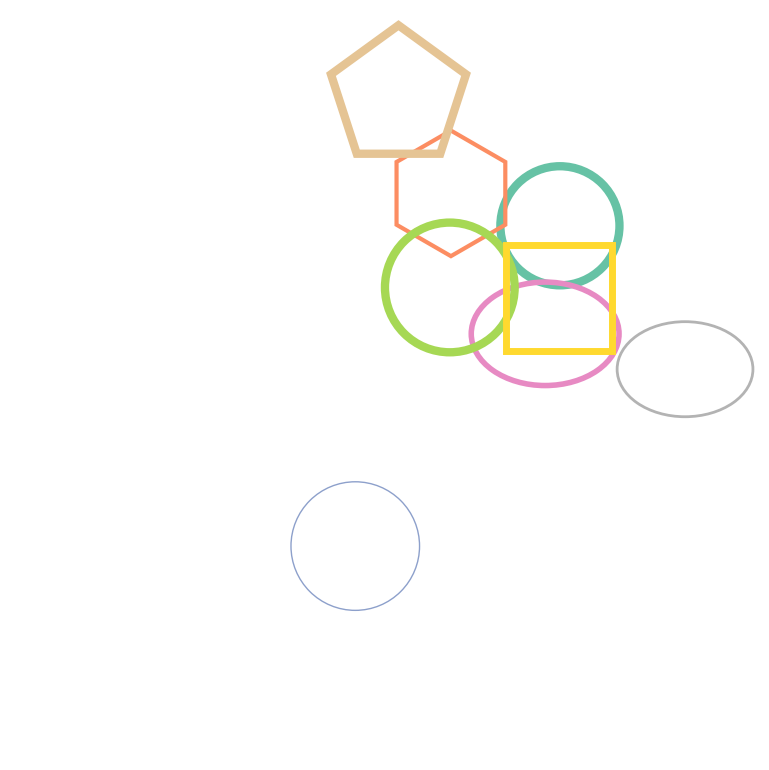[{"shape": "circle", "thickness": 3, "radius": 0.39, "center": [0.727, 0.707]}, {"shape": "hexagon", "thickness": 1.5, "radius": 0.41, "center": [0.586, 0.749]}, {"shape": "circle", "thickness": 0.5, "radius": 0.42, "center": [0.461, 0.291]}, {"shape": "oval", "thickness": 2, "radius": 0.48, "center": [0.708, 0.566]}, {"shape": "circle", "thickness": 3, "radius": 0.42, "center": [0.584, 0.627]}, {"shape": "square", "thickness": 2.5, "radius": 0.34, "center": [0.726, 0.612]}, {"shape": "pentagon", "thickness": 3, "radius": 0.46, "center": [0.518, 0.875]}, {"shape": "oval", "thickness": 1, "radius": 0.44, "center": [0.89, 0.521]}]